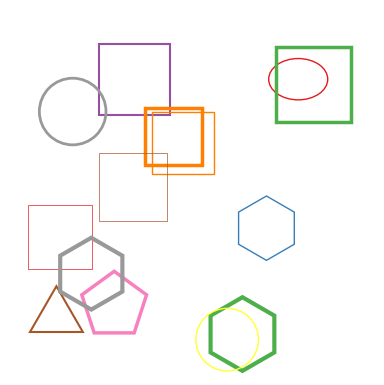[{"shape": "oval", "thickness": 1, "radius": 0.38, "center": [0.775, 0.794]}, {"shape": "square", "thickness": 0.5, "radius": 0.42, "center": [0.156, 0.384]}, {"shape": "hexagon", "thickness": 1, "radius": 0.42, "center": [0.692, 0.407]}, {"shape": "square", "thickness": 2.5, "radius": 0.49, "center": [0.814, 0.781]}, {"shape": "hexagon", "thickness": 3, "radius": 0.48, "center": [0.63, 0.132]}, {"shape": "square", "thickness": 1.5, "radius": 0.46, "center": [0.349, 0.793]}, {"shape": "square", "thickness": 1, "radius": 0.41, "center": [0.475, 0.629]}, {"shape": "square", "thickness": 2.5, "radius": 0.37, "center": [0.45, 0.646]}, {"shape": "circle", "thickness": 1, "radius": 0.41, "center": [0.59, 0.118]}, {"shape": "square", "thickness": 0.5, "radius": 0.44, "center": [0.346, 0.514]}, {"shape": "triangle", "thickness": 1.5, "radius": 0.4, "center": [0.147, 0.177]}, {"shape": "pentagon", "thickness": 2.5, "radius": 0.44, "center": [0.297, 0.207]}, {"shape": "hexagon", "thickness": 3, "radius": 0.47, "center": [0.237, 0.289]}, {"shape": "circle", "thickness": 2, "radius": 0.43, "center": [0.189, 0.71]}]